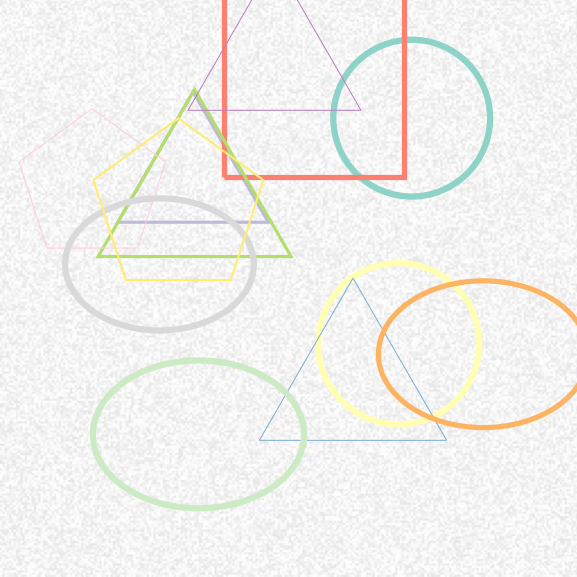[{"shape": "circle", "thickness": 3, "radius": 0.68, "center": [0.713, 0.795]}, {"shape": "circle", "thickness": 3, "radius": 0.7, "center": [0.69, 0.404]}, {"shape": "triangle", "thickness": 1.5, "radius": 0.75, "center": [0.334, 0.69]}, {"shape": "square", "thickness": 2.5, "radius": 0.78, "center": [0.544, 0.848]}, {"shape": "triangle", "thickness": 0.5, "radius": 0.94, "center": [0.611, 0.33]}, {"shape": "oval", "thickness": 2.5, "radius": 0.91, "center": [0.837, 0.386]}, {"shape": "triangle", "thickness": 1.5, "radius": 0.96, "center": [0.337, 0.651]}, {"shape": "pentagon", "thickness": 0.5, "radius": 0.67, "center": [0.16, 0.678]}, {"shape": "oval", "thickness": 3, "radius": 0.82, "center": [0.276, 0.541]}, {"shape": "triangle", "thickness": 0.5, "radius": 0.86, "center": [0.475, 0.895]}, {"shape": "oval", "thickness": 3, "radius": 0.91, "center": [0.344, 0.247]}, {"shape": "pentagon", "thickness": 1, "radius": 0.77, "center": [0.309, 0.64]}]